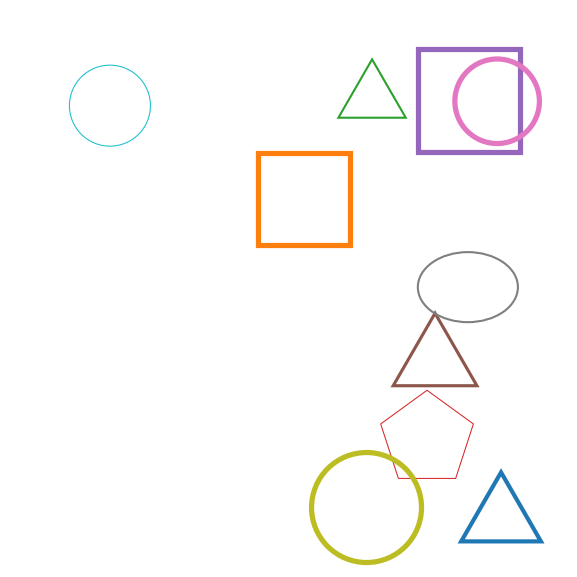[{"shape": "triangle", "thickness": 2, "radius": 0.4, "center": [0.868, 0.102]}, {"shape": "square", "thickness": 2.5, "radius": 0.4, "center": [0.526, 0.654]}, {"shape": "triangle", "thickness": 1, "radius": 0.34, "center": [0.644, 0.829]}, {"shape": "pentagon", "thickness": 0.5, "radius": 0.42, "center": [0.739, 0.239]}, {"shape": "square", "thickness": 2.5, "radius": 0.44, "center": [0.813, 0.825]}, {"shape": "triangle", "thickness": 1.5, "radius": 0.42, "center": [0.753, 0.373]}, {"shape": "circle", "thickness": 2.5, "radius": 0.37, "center": [0.861, 0.824]}, {"shape": "oval", "thickness": 1, "radius": 0.43, "center": [0.81, 0.502]}, {"shape": "circle", "thickness": 2.5, "radius": 0.48, "center": [0.635, 0.12]}, {"shape": "circle", "thickness": 0.5, "radius": 0.35, "center": [0.19, 0.816]}]